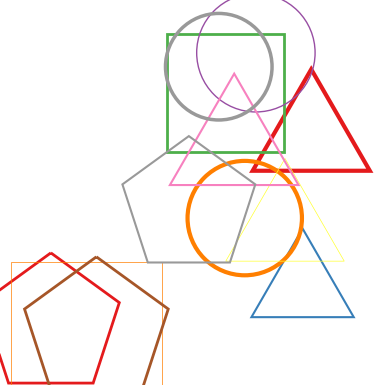[{"shape": "triangle", "thickness": 3, "radius": 0.88, "center": [0.808, 0.644]}, {"shape": "pentagon", "thickness": 2, "radius": 0.93, "center": [0.132, 0.156]}, {"shape": "triangle", "thickness": 1.5, "radius": 0.77, "center": [0.786, 0.253]}, {"shape": "square", "thickness": 2, "radius": 0.76, "center": [0.586, 0.759]}, {"shape": "circle", "thickness": 1, "radius": 0.77, "center": [0.665, 0.863]}, {"shape": "circle", "thickness": 3, "radius": 0.74, "center": [0.636, 0.434]}, {"shape": "square", "thickness": 0.5, "radius": 0.98, "center": [0.224, 0.123]}, {"shape": "triangle", "thickness": 0.5, "radius": 0.89, "center": [0.74, 0.411]}, {"shape": "pentagon", "thickness": 2, "radius": 0.98, "center": [0.25, 0.137]}, {"shape": "triangle", "thickness": 1.5, "radius": 0.96, "center": [0.608, 0.616]}, {"shape": "pentagon", "thickness": 1.5, "radius": 0.91, "center": [0.491, 0.465]}, {"shape": "circle", "thickness": 2.5, "radius": 0.69, "center": [0.568, 0.827]}]